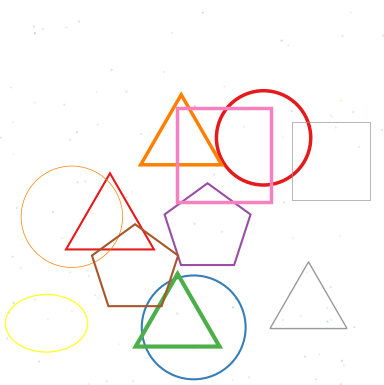[{"shape": "circle", "thickness": 2.5, "radius": 0.61, "center": [0.685, 0.642]}, {"shape": "triangle", "thickness": 1.5, "radius": 0.66, "center": [0.286, 0.418]}, {"shape": "circle", "thickness": 1.5, "radius": 0.67, "center": [0.503, 0.15]}, {"shape": "triangle", "thickness": 3, "radius": 0.63, "center": [0.461, 0.163]}, {"shape": "pentagon", "thickness": 1.5, "radius": 0.59, "center": [0.539, 0.407]}, {"shape": "circle", "thickness": 0.5, "radius": 0.66, "center": [0.187, 0.437]}, {"shape": "triangle", "thickness": 2.5, "radius": 0.61, "center": [0.471, 0.633]}, {"shape": "oval", "thickness": 1, "radius": 0.53, "center": [0.121, 0.16]}, {"shape": "pentagon", "thickness": 1.5, "radius": 0.59, "center": [0.351, 0.3]}, {"shape": "square", "thickness": 2.5, "radius": 0.61, "center": [0.581, 0.598]}, {"shape": "triangle", "thickness": 1, "radius": 0.58, "center": [0.801, 0.204]}, {"shape": "square", "thickness": 0.5, "radius": 0.51, "center": [0.86, 0.582]}]